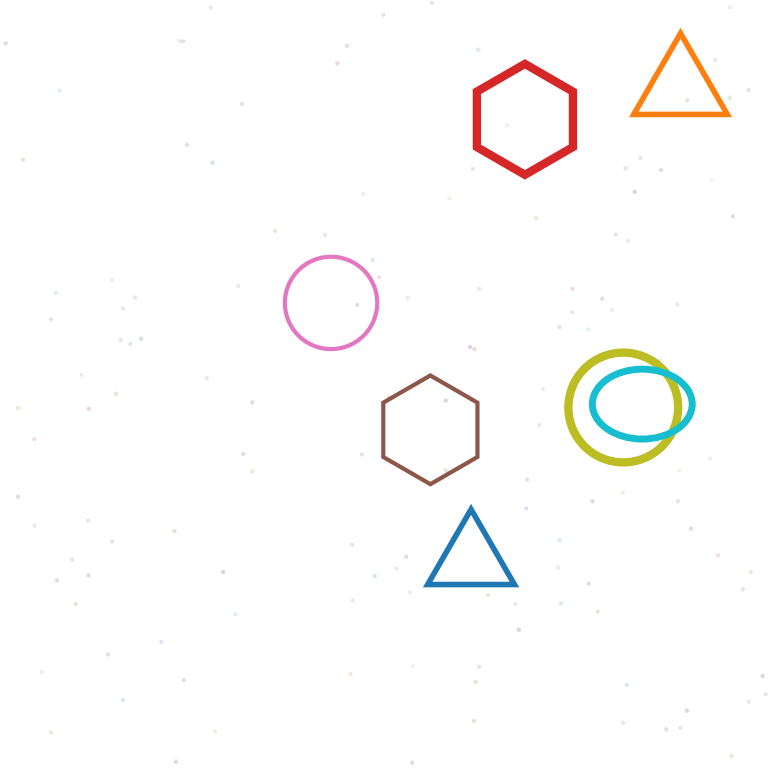[{"shape": "triangle", "thickness": 2, "radius": 0.33, "center": [0.612, 0.273]}, {"shape": "triangle", "thickness": 2, "radius": 0.35, "center": [0.884, 0.886]}, {"shape": "hexagon", "thickness": 3, "radius": 0.36, "center": [0.682, 0.845]}, {"shape": "hexagon", "thickness": 1.5, "radius": 0.35, "center": [0.559, 0.442]}, {"shape": "circle", "thickness": 1.5, "radius": 0.3, "center": [0.43, 0.607]}, {"shape": "circle", "thickness": 3, "radius": 0.36, "center": [0.809, 0.471]}, {"shape": "oval", "thickness": 2.5, "radius": 0.32, "center": [0.834, 0.475]}]